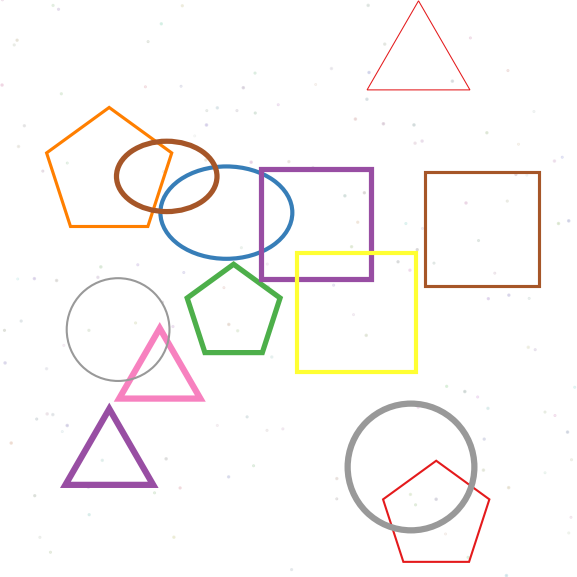[{"shape": "pentagon", "thickness": 1, "radius": 0.48, "center": [0.755, 0.105]}, {"shape": "triangle", "thickness": 0.5, "radius": 0.51, "center": [0.725, 0.895]}, {"shape": "oval", "thickness": 2, "radius": 0.57, "center": [0.392, 0.631]}, {"shape": "pentagon", "thickness": 2.5, "radius": 0.42, "center": [0.405, 0.457]}, {"shape": "triangle", "thickness": 3, "radius": 0.44, "center": [0.189, 0.203]}, {"shape": "square", "thickness": 2.5, "radius": 0.48, "center": [0.547, 0.611]}, {"shape": "pentagon", "thickness": 1.5, "radius": 0.57, "center": [0.189, 0.699]}, {"shape": "square", "thickness": 2, "radius": 0.52, "center": [0.617, 0.458]}, {"shape": "oval", "thickness": 2.5, "radius": 0.44, "center": [0.289, 0.694]}, {"shape": "square", "thickness": 1.5, "radius": 0.49, "center": [0.835, 0.602]}, {"shape": "triangle", "thickness": 3, "radius": 0.41, "center": [0.277, 0.35]}, {"shape": "circle", "thickness": 1, "radius": 0.44, "center": [0.204, 0.428]}, {"shape": "circle", "thickness": 3, "radius": 0.55, "center": [0.712, 0.191]}]